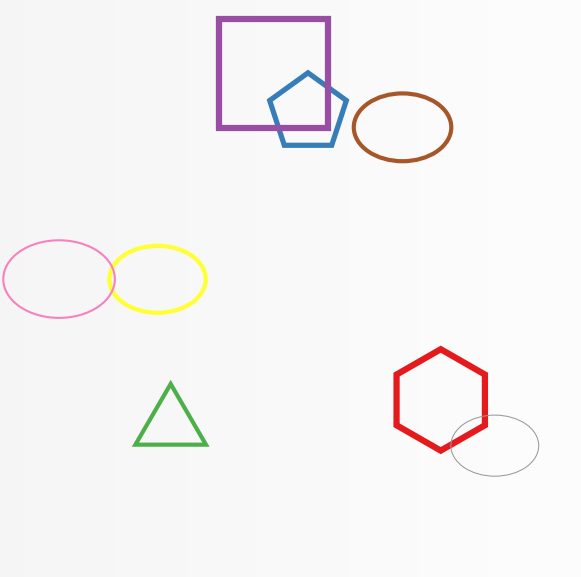[{"shape": "hexagon", "thickness": 3, "radius": 0.44, "center": [0.758, 0.307]}, {"shape": "pentagon", "thickness": 2.5, "radius": 0.35, "center": [0.53, 0.804]}, {"shape": "triangle", "thickness": 2, "radius": 0.35, "center": [0.294, 0.264]}, {"shape": "square", "thickness": 3, "radius": 0.47, "center": [0.471, 0.872]}, {"shape": "oval", "thickness": 2, "radius": 0.41, "center": [0.271, 0.516]}, {"shape": "oval", "thickness": 2, "radius": 0.42, "center": [0.693, 0.779]}, {"shape": "oval", "thickness": 1, "radius": 0.48, "center": [0.102, 0.516]}, {"shape": "oval", "thickness": 0.5, "radius": 0.38, "center": [0.851, 0.227]}]